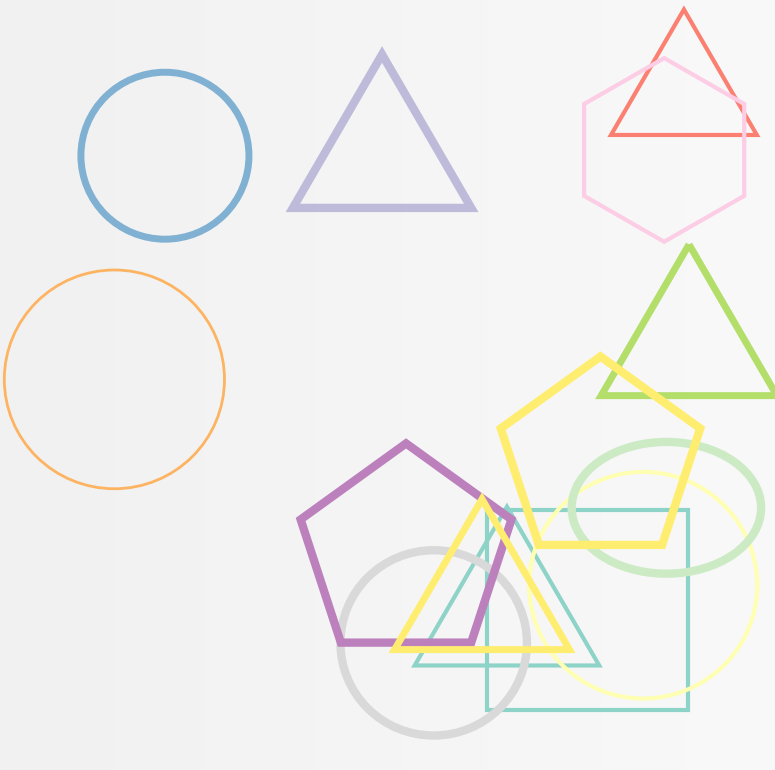[{"shape": "triangle", "thickness": 1.5, "radius": 0.69, "center": [0.654, 0.204]}, {"shape": "square", "thickness": 1.5, "radius": 0.65, "center": [0.758, 0.207]}, {"shape": "circle", "thickness": 1.5, "radius": 0.74, "center": [0.83, 0.24]}, {"shape": "triangle", "thickness": 3, "radius": 0.66, "center": [0.493, 0.796]}, {"shape": "triangle", "thickness": 1.5, "radius": 0.54, "center": [0.882, 0.879]}, {"shape": "circle", "thickness": 2.5, "radius": 0.54, "center": [0.213, 0.798]}, {"shape": "circle", "thickness": 1, "radius": 0.71, "center": [0.148, 0.507]}, {"shape": "triangle", "thickness": 2.5, "radius": 0.65, "center": [0.889, 0.552]}, {"shape": "hexagon", "thickness": 1.5, "radius": 0.6, "center": [0.857, 0.805]}, {"shape": "circle", "thickness": 3, "radius": 0.6, "center": [0.56, 0.165]}, {"shape": "pentagon", "thickness": 3, "radius": 0.72, "center": [0.524, 0.281]}, {"shape": "oval", "thickness": 3, "radius": 0.61, "center": [0.86, 0.341]}, {"shape": "triangle", "thickness": 2.5, "radius": 0.65, "center": [0.622, 0.222]}, {"shape": "pentagon", "thickness": 3, "radius": 0.68, "center": [0.775, 0.402]}]